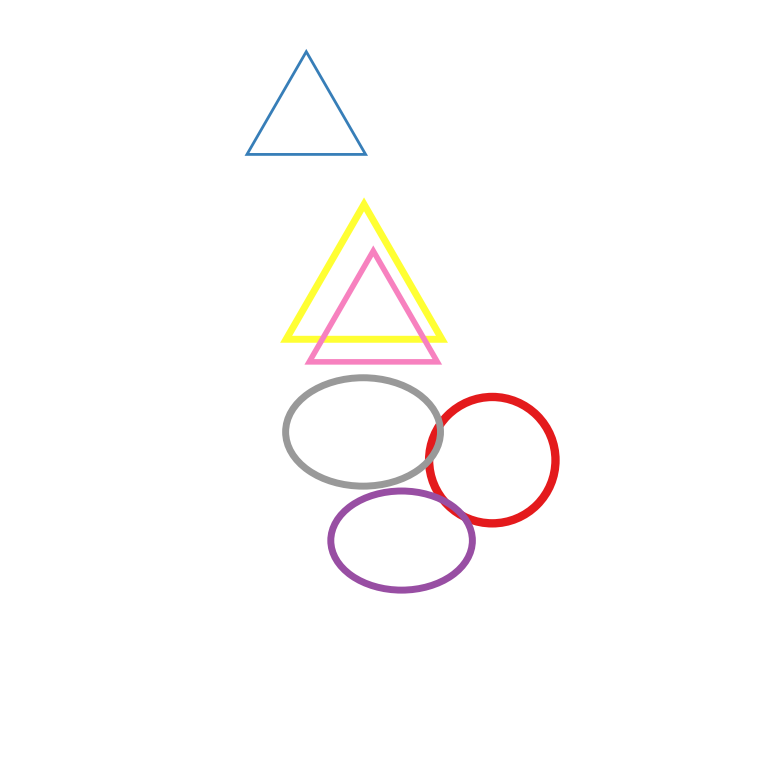[{"shape": "circle", "thickness": 3, "radius": 0.41, "center": [0.639, 0.402]}, {"shape": "triangle", "thickness": 1, "radius": 0.44, "center": [0.398, 0.844]}, {"shape": "oval", "thickness": 2.5, "radius": 0.46, "center": [0.522, 0.298]}, {"shape": "triangle", "thickness": 2.5, "radius": 0.58, "center": [0.473, 0.618]}, {"shape": "triangle", "thickness": 2, "radius": 0.48, "center": [0.485, 0.578]}, {"shape": "oval", "thickness": 2.5, "radius": 0.5, "center": [0.472, 0.439]}]